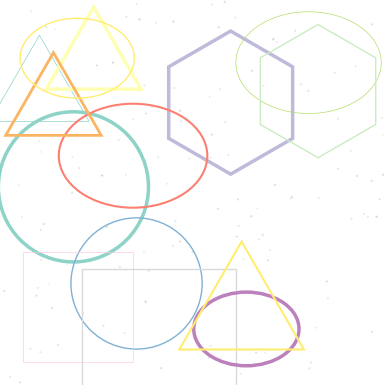[{"shape": "triangle", "thickness": 0.5, "radius": 0.75, "center": [0.102, 0.759]}, {"shape": "circle", "thickness": 2.5, "radius": 0.97, "center": [0.191, 0.515]}, {"shape": "triangle", "thickness": 2.5, "radius": 0.71, "center": [0.243, 0.84]}, {"shape": "hexagon", "thickness": 2.5, "radius": 0.93, "center": [0.599, 0.734]}, {"shape": "oval", "thickness": 1.5, "radius": 0.96, "center": [0.346, 0.596]}, {"shape": "circle", "thickness": 1, "radius": 0.85, "center": [0.355, 0.264]}, {"shape": "triangle", "thickness": 2, "radius": 0.72, "center": [0.139, 0.72]}, {"shape": "oval", "thickness": 0.5, "radius": 0.94, "center": [0.801, 0.837]}, {"shape": "square", "thickness": 0.5, "radius": 0.72, "center": [0.203, 0.203]}, {"shape": "square", "thickness": 1, "radius": 1.0, "center": [0.413, 0.103]}, {"shape": "oval", "thickness": 2.5, "radius": 0.68, "center": [0.64, 0.146]}, {"shape": "hexagon", "thickness": 1, "radius": 0.87, "center": [0.826, 0.763]}, {"shape": "oval", "thickness": 1, "radius": 0.74, "center": [0.2, 0.849]}, {"shape": "triangle", "thickness": 1.5, "radius": 0.93, "center": [0.628, 0.186]}]